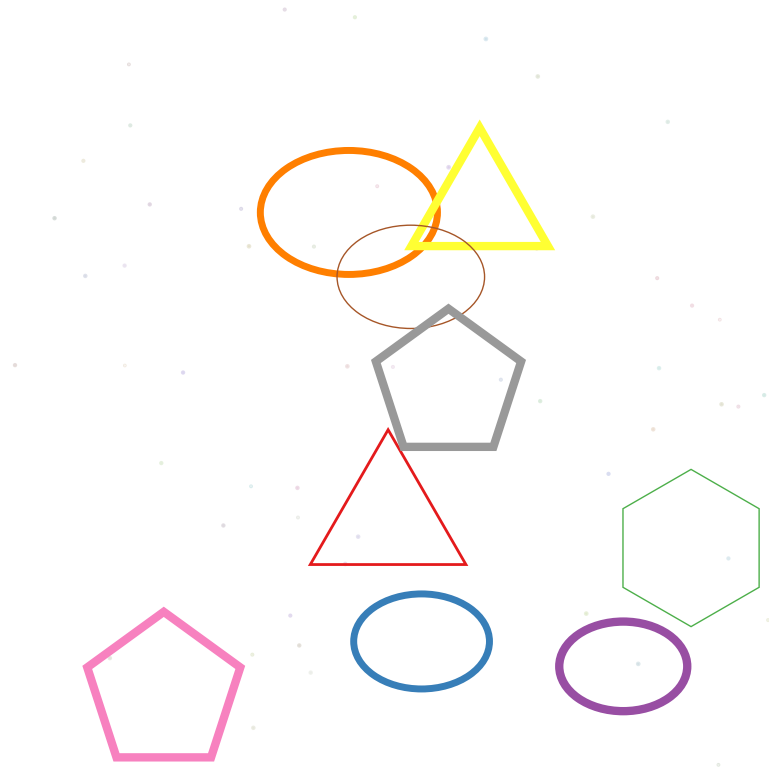[{"shape": "triangle", "thickness": 1, "radius": 0.58, "center": [0.504, 0.325]}, {"shape": "oval", "thickness": 2.5, "radius": 0.44, "center": [0.548, 0.167]}, {"shape": "hexagon", "thickness": 0.5, "radius": 0.51, "center": [0.897, 0.288]}, {"shape": "oval", "thickness": 3, "radius": 0.42, "center": [0.809, 0.135]}, {"shape": "oval", "thickness": 2.5, "radius": 0.58, "center": [0.453, 0.724]}, {"shape": "triangle", "thickness": 3, "radius": 0.51, "center": [0.623, 0.732]}, {"shape": "oval", "thickness": 0.5, "radius": 0.48, "center": [0.534, 0.64]}, {"shape": "pentagon", "thickness": 3, "radius": 0.52, "center": [0.213, 0.101]}, {"shape": "pentagon", "thickness": 3, "radius": 0.5, "center": [0.582, 0.5]}]